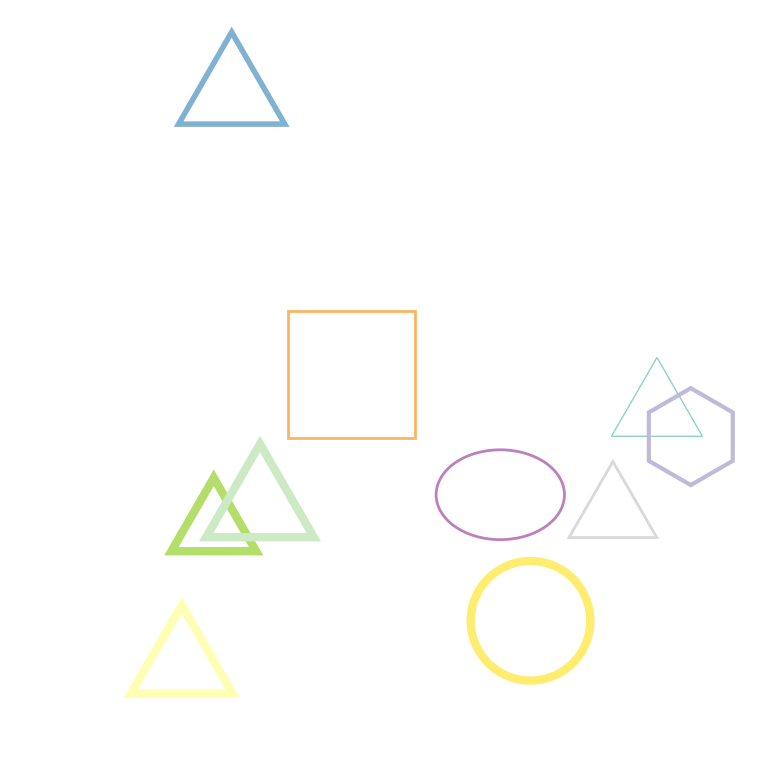[{"shape": "triangle", "thickness": 0.5, "radius": 0.34, "center": [0.853, 0.467]}, {"shape": "triangle", "thickness": 3, "radius": 0.38, "center": [0.236, 0.137]}, {"shape": "hexagon", "thickness": 1.5, "radius": 0.31, "center": [0.897, 0.433]}, {"shape": "triangle", "thickness": 2, "radius": 0.4, "center": [0.301, 0.879]}, {"shape": "square", "thickness": 1, "radius": 0.41, "center": [0.457, 0.514]}, {"shape": "triangle", "thickness": 3, "radius": 0.32, "center": [0.278, 0.316]}, {"shape": "triangle", "thickness": 1, "radius": 0.33, "center": [0.796, 0.335]}, {"shape": "oval", "thickness": 1, "radius": 0.42, "center": [0.65, 0.357]}, {"shape": "triangle", "thickness": 3, "radius": 0.4, "center": [0.338, 0.343]}, {"shape": "circle", "thickness": 3, "radius": 0.39, "center": [0.689, 0.194]}]